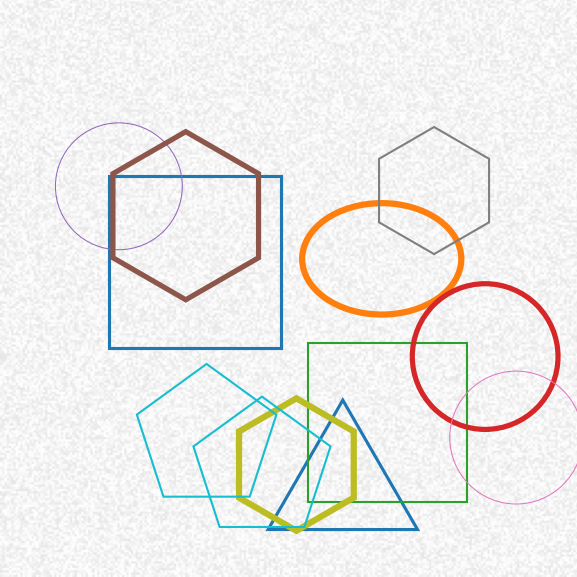[{"shape": "triangle", "thickness": 1.5, "radius": 0.75, "center": [0.594, 0.157]}, {"shape": "square", "thickness": 1.5, "radius": 0.74, "center": [0.337, 0.545]}, {"shape": "oval", "thickness": 3, "radius": 0.69, "center": [0.661, 0.551]}, {"shape": "square", "thickness": 1, "radius": 0.69, "center": [0.671, 0.267]}, {"shape": "circle", "thickness": 2.5, "radius": 0.63, "center": [0.84, 0.382]}, {"shape": "circle", "thickness": 0.5, "radius": 0.55, "center": [0.206, 0.677]}, {"shape": "hexagon", "thickness": 2.5, "radius": 0.73, "center": [0.322, 0.626]}, {"shape": "circle", "thickness": 0.5, "radius": 0.58, "center": [0.894, 0.241]}, {"shape": "hexagon", "thickness": 1, "radius": 0.55, "center": [0.752, 0.669]}, {"shape": "hexagon", "thickness": 3, "radius": 0.57, "center": [0.513, 0.195]}, {"shape": "pentagon", "thickness": 1, "radius": 0.64, "center": [0.358, 0.242]}, {"shape": "pentagon", "thickness": 1, "radius": 0.62, "center": [0.454, 0.188]}]